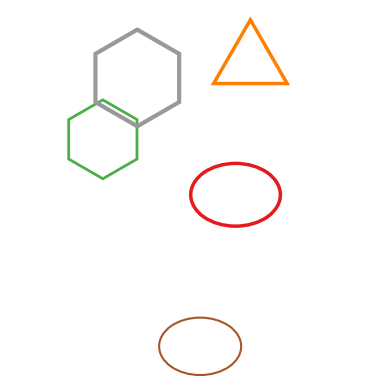[{"shape": "oval", "thickness": 2.5, "radius": 0.58, "center": [0.612, 0.494]}, {"shape": "hexagon", "thickness": 2, "radius": 0.51, "center": [0.267, 0.638]}, {"shape": "triangle", "thickness": 2.5, "radius": 0.55, "center": [0.65, 0.838]}, {"shape": "oval", "thickness": 1.5, "radius": 0.53, "center": [0.52, 0.1]}, {"shape": "hexagon", "thickness": 3, "radius": 0.63, "center": [0.357, 0.798]}]